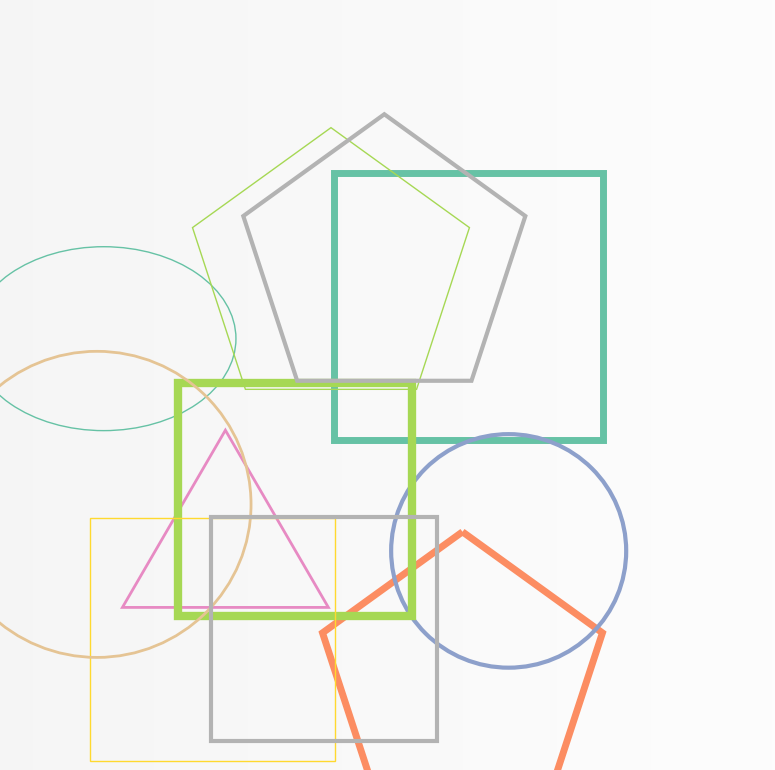[{"shape": "square", "thickness": 2.5, "radius": 0.87, "center": [0.604, 0.602]}, {"shape": "oval", "thickness": 0.5, "radius": 0.85, "center": [0.134, 0.56]}, {"shape": "pentagon", "thickness": 2.5, "radius": 0.95, "center": [0.597, 0.119]}, {"shape": "circle", "thickness": 1.5, "radius": 0.76, "center": [0.656, 0.285]}, {"shape": "triangle", "thickness": 1, "radius": 0.77, "center": [0.291, 0.288]}, {"shape": "pentagon", "thickness": 0.5, "radius": 0.94, "center": [0.427, 0.646]}, {"shape": "square", "thickness": 3, "radius": 0.76, "center": [0.381, 0.351]}, {"shape": "square", "thickness": 0.5, "radius": 0.79, "center": [0.274, 0.17]}, {"shape": "circle", "thickness": 1, "radius": 0.99, "center": [0.125, 0.345]}, {"shape": "pentagon", "thickness": 1.5, "radius": 0.96, "center": [0.496, 0.66]}, {"shape": "square", "thickness": 1.5, "radius": 0.73, "center": [0.418, 0.183]}]